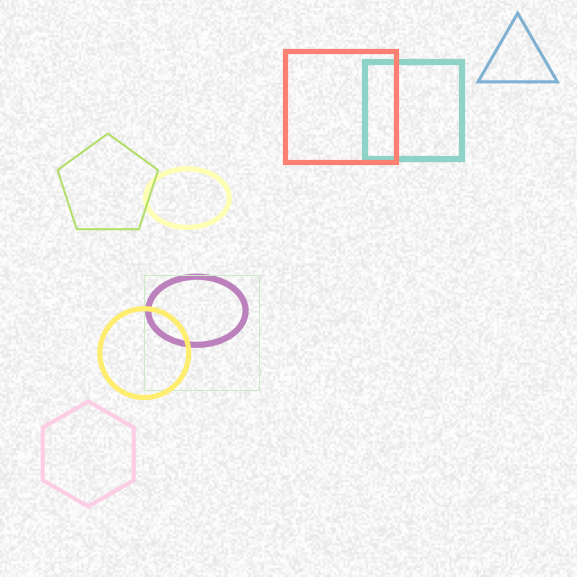[{"shape": "square", "thickness": 3, "radius": 0.42, "center": [0.716, 0.808]}, {"shape": "oval", "thickness": 2.5, "radius": 0.36, "center": [0.325, 0.656]}, {"shape": "square", "thickness": 2.5, "radius": 0.48, "center": [0.59, 0.814]}, {"shape": "triangle", "thickness": 1.5, "radius": 0.4, "center": [0.896, 0.897]}, {"shape": "pentagon", "thickness": 1, "radius": 0.46, "center": [0.187, 0.676]}, {"shape": "hexagon", "thickness": 2, "radius": 0.46, "center": [0.153, 0.213]}, {"shape": "oval", "thickness": 3, "radius": 0.42, "center": [0.341, 0.461]}, {"shape": "square", "thickness": 0.5, "radius": 0.5, "center": [0.35, 0.423]}, {"shape": "circle", "thickness": 2.5, "radius": 0.38, "center": [0.25, 0.388]}]